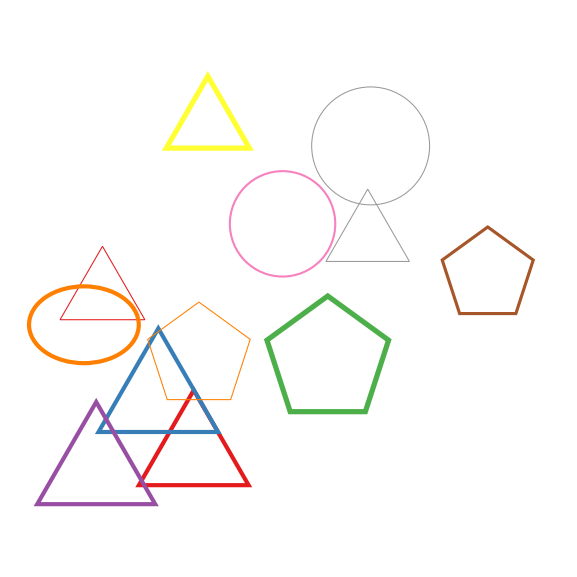[{"shape": "triangle", "thickness": 0.5, "radius": 0.42, "center": [0.177, 0.488]}, {"shape": "triangle", "thickness": 2, "radius": 0.55, "center": [0.335, 0.214]}, {"shape": "triangle", "thickness": 2, "radius": 0.6, "center": [0.274, 0.311]}, {"shape": "pentagon", "thickness": 2.5, "radius": 0.55, "center": [0.568, 0.376]}, {"shape": "triangle", "thickness": 2, "radius": 0.59, "center": [0.167, 0.185]}, {"shape": "oval", "thickness": 2, "radius": 0.48, "center": [0.145, 0.437]}, {"shape": "pentagon", "thickness": 0.5, "radius": 0.47, "center": [0.344, 0.383]}, {"shape": "triangle", "thickness": 2.5, "radius": 0.42, "center": [0.36, 0.784]}, {"shape": "pentagon", "thickness": 1.5, "radius": 0.41, "center": [0.845, 0.523]}, {"shape": "circle", "thickness": 1, "radius": 0.46, "center": [0.489, 0.612]}, {"shape": "circle", "thickness": 0.5, "radius": 0.51, "center": [0.642, 0.747]}, {"shape": "triangle", "thickness": 0.5, "radius": 0.42, "center": [0.637, 0.588]}]